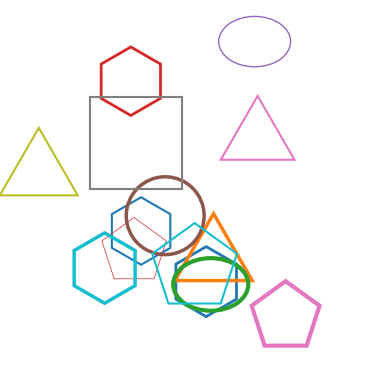[{"shape": "hexagon", "thickness": 2, "radius": 0.45, "center": [0.536, 0.269]}, {"shape": "hexagon", "thickness": 1.5, "radius": 0.44, "center": [0.366, 0.4]}, {"shape": "triangle", "thickness": 2.5, "radius": 0.58, "center": [0.555, 0.329]}, {"shape": "oval", "thickness": 3, "radius": 0.49, "center": [0.547, 0.261]}, {"shape": "pentagon", "thickness": 0.5, "radius": 0.44, "center": [0.348, 0.347]}, {"shape": "hexagon", "thickness": 2, "radius": 0.44, "center": [0.34, 0.789]}, {"shape": "oval", "thickness": 1, "radius": 0.47, "center": [0.661, 0.892]}, {"shape": "circle", "thickness": 2.5, "radius": 0.51, "center": [0.429, 0.44]}, {"shape": "pentagon", "thickness": 3, "radius": 0.46, "center": [0.742, 0.177]}, {"shape": "triangle", "thickness": 1.5, "radius": 0.55, "center": [0.669, 0.64]}, {"shape": "square", "thickness": 1.5, "radius": 0.6, "center": [0.354, 0.629]}, {"shape": "triangle", "thickness": 1.5, "radius": 0.58, "center": [0.101, 0.551]}, {"shape": "pentagon", "thickness": 1.5, "radius": 0.58, "center": [0.505, 0.305]}, {"shape": "hexagon", "thickness": 2.5, "radius": 0.46, "center": [0.272, 0.304]}]